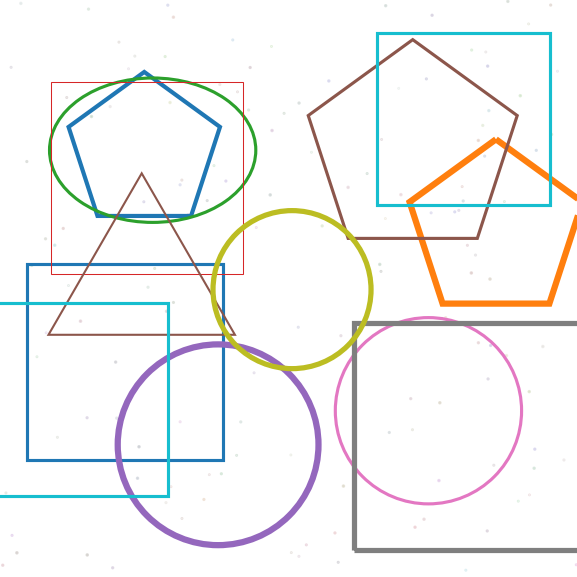[{"shape": "pentagon", "thickness": 2, "radius": 0.69, "center": [0.25, 0.737]}, {"shape": "square", "thickness": 1.5, "radius": 0.85, "center": [0.216, 0.372]}, {"shape": "pentagon", "thickness": 3, "radius": 0.79, "center": [0.859, 0.601]}, {"shape": "oval", "thickness": 1.5, "radius": 0.89, "center": [0.264, 0.739]}, {"shape": "square", "thickness": 0.5, "radius": 0.83, "center": [0.254, 0.69]}, {"shape": "circle", "thickness": 3, "radius": 0.87, "center": [0.378, 0.229]}, {"shape": "pentagon", "thickness": 1.5, "radius": 0.95, "center": [0.715, 0.74]}, {"shape": "triangle", "thickness": 1, "radius": 0.93, "center": [0.245, 0.513]}, {"shape": "circle", "thickness": 1.5, "radius": 0.81, "center": [0.742, 0.288]}, {"shape": "square", "thickness": 2.5, "radius": 0.98, "center": [0.809, 0.243]}, {"shape": "circle", "thickness": 2.5, "radius": 0.68, "center": [0.506, 0.498]}, {"shape": "square", "thickness": 1.5, "radius": 0.84, "center": [0.123, 0.307]}, {"shape": "square", "thickness": 1.5, "radius": 0.75, "center": [0.802, 0.793]}]